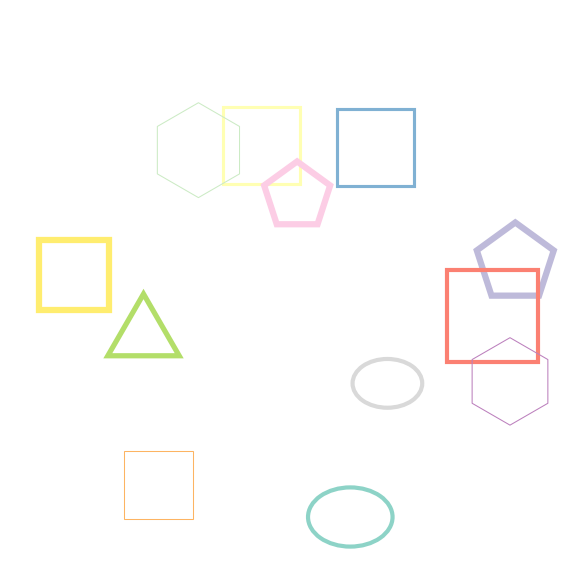[{"shape": "oval", "thickness": 2, "radius": 0.37, "center": [0.607, 0.104]}, {"shape": "square", "thickness": 1.5, "radius": 0.33, "center": [0.453, 0.748]}, {"shape": "pentagon", "thickness": 3, "radius": 0.35, "center": [0.892, 0.544]}, {"shape": "square", "thickness": 2, "radius": 0.4, "center": [0.852, 0.452]}, {"shape": "square", "thickness": 1.5, "radius": 0.33, "center": [0.65, 0.744]}, {"shape": "square", "thickness": 0.5, "radius": 0.3, "center": [0.275, 0.16]}, {"shape": "triangle", "thickness": 2.5, "radius": 0.36, "center": [0.248, 0.419]}, {"shape": "pentagon", "thickness": 3, "radius": 0.3, "center": [0.515, 0.659]}, {"shape": "oval", "thickness": 2, "radius": 0.3, "center": [0.671, 0.335]}, {"shape": "hexagon", "thickness": 0.5, "radius": 0.38, "center": [0.883, 0.339]}, {"shape": "hexagon", "thickness": 0.5, "radius": 0.41, "center": [0.344, 0.739]}, {"shape": "square", "thickness": 3, "radius": 0.3, "center": [0.128, 0.523]}]